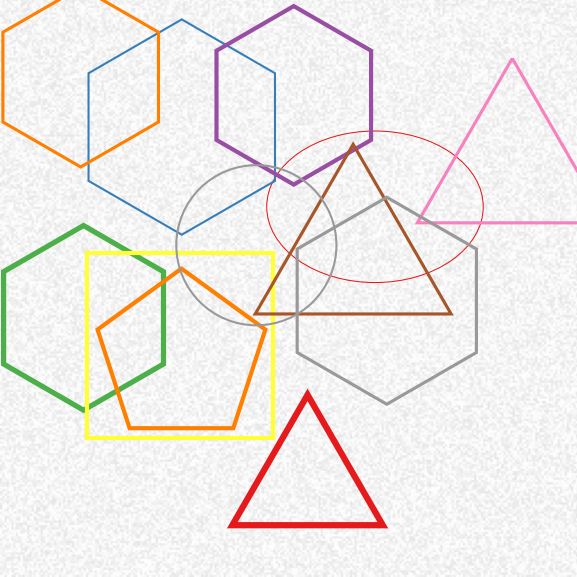[{"shape": "triangle", "thickness": 3, "radius": 0.75, "center": [0.533, 0.165]}, {"shape": "oval", "thickness": 0.5, "radius": 0.94, "center": [0.649, 0.641]}, {"shape": "hexagon", "thickness": 1, "radius": 0.93, "center": [0.315, 0.779]}, {"shape": "hexagon", "thickness": 2.5, "radius": 0.8, "center": [0.145, 0.449]}, {"shape": "hexagon", "thickness": 2, "radius": 0.77, "center": [0.509, 0.834]}, {"shape": "hexagon", "thickness": 1.5, "radius": 0.78, "center": [0.14, 0.866]}, {"shape": "pentagon", "thickness": 2, "radius": 0.76, "center": [0.314, 0.381]}, {"shape": "square", "thickness": 2, "radius": 0.8, "center": [0.312, 0.401]}, {"shape": "triangle", "thickness": 1.5, "radius": 0.98, "center": [0.612, 0.553]}, {"shape": "triangle", "thickness": 1.5, "radius": 0.95, "center": [0.887, 0.708]}, {"shape": "hexagon", "thickness": 1.5, "radius": 0.9, "center": [0.67, 0.478]}, {"shape": "circle", "thickness": 1, "radius": 0.69, "center": [0.444, 0.574]}]